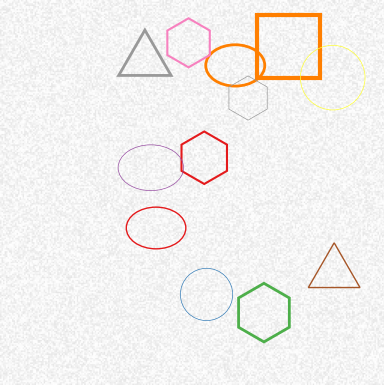[{"shape": "oval", "thickness": 1, "radius": 0.39, "center": [0.405, 0.408]}, {"shape": "hexagon", "thickness": 1.5, "radius": 0.34, "center": [0.53, 0.59]}, {"shape": "circle", "thickness": 0.5, "radius": 0.34, "center": [0.536, 0.235]}, {"shape": "hexagon", "thickness": 2, "radius": 0.38, "center": [0.686, 0.188]}, {"shape": "oval", "thickness": 0.5, "radius": 0.43, "center": [0.392, 0.564]}, {"shape": "oval", "thickness": 2, "radius": 0.38, "center": [0.611, 0.83]}, {"shape": "square", "thickness": 3, "radius": 0.41, "center": [0.75, 0.879]}, {"shape": "circle", "thickness": 0.5, "radius": 0.42, "center": [0.864, 0.798]}, {"shape": "triangle", "thickness": 1, "radius": 0.39, "center": [0.868, 0.292]}, {"shape": "hexagon", "thickness": 1.5, "radius": 0.32, "center": [0.49, 0.889]}, {"shape": "hexagon", "thickness": 0.5, "radius": 0.29, "center": [0.644, 0.745]}, {"shape": "triangle", "thickness": 2, "radius": 0.39, "center": [0.376, 0.843]}]